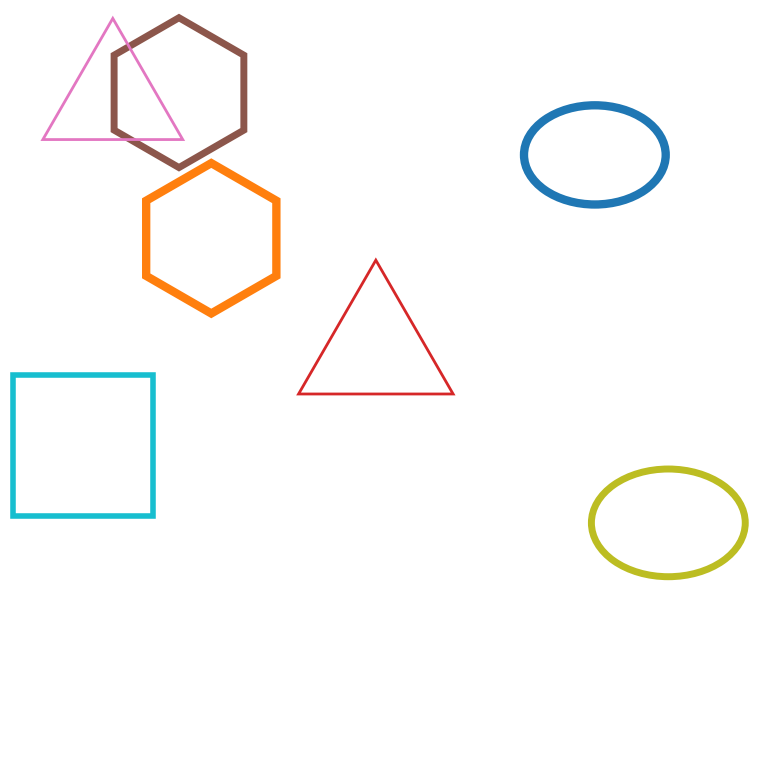[{"shape": "oval", "thickness": 3, "radius": 0.46, "center": [0.773, 0.799]}, {"shape": "hexagon", "thickness": 3, "radius": 0.49, "center": [0.274, 0.691]}, {"shape": "triangle", "thickness": 1, "radius": 0.58, "center": [0.488, 0.546]}, {"shape": "hexagon", "thickness": 2.5, "radius": 0.49, "center": [0.232, 0.88]}, {"shape": "triangle", "thickness": 1, "radius": 0.52, "center": [0.146, 0.871]}, {"shape": "oval", "thickness": 2.5, "radius": 0.5, "center": [0.868, 0.321]}, {"shape": "square", "thickness": 2, "radius": 0.46, "center": [0.108, 0.421]}]